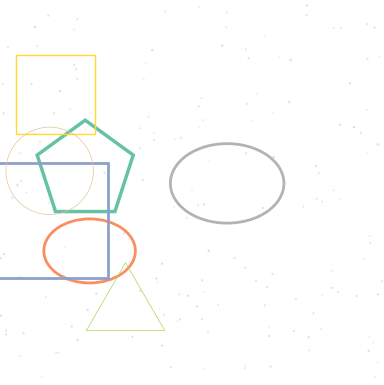[{"shape": "pentagon", "thickness": 2.5, "radius": 0.66, "center": [0.221, 0.557]}, {"shape": "oval", "thickness": 2, "radius": 0.59, "center": [0.233, 0.348]}, {"shape": "square", "thickness": 2, "radius": 0.75, "center": [0.13, 0.428]}, {"shape": "triangle", "thickness": 0.5, "radius": 0.59, "center": [0.326, 0.2]}, {"shape": "square", "thickness": 1, "radius": 0.51, "center": [0.144, 0.755]}, {"shape": "circle", "thickness": 0.5, "radius": 0.57, "center": [0.129, 0.556]}, {"shape": "oval", "thickness": 2, "radius": 0.74, "center": [0.59, 0.524]}]